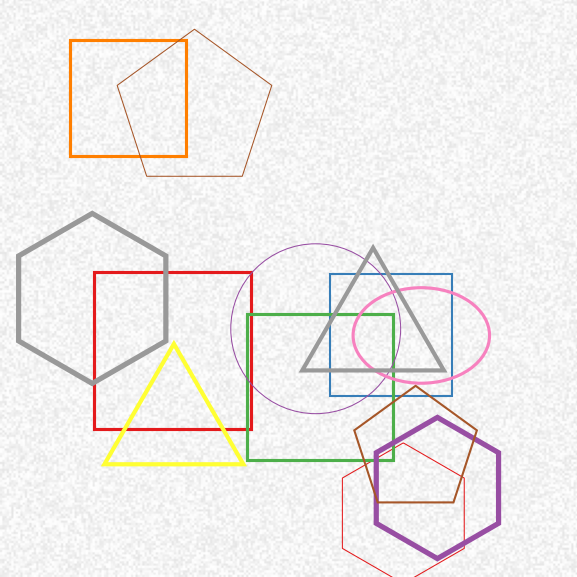[{"shape": "square", "thickness": 1.5, "radius": 0.68, "center": [0.299, 0.392]}, {"shape": "hexagon", "thickness": 0.5, "radius": 0.61, "center": [0.698, 0.11]}, {"shape": "square", "thickness": 1, "radius": 0.53, "center": [0.676, 0.419]}, {"shape": "square", "thickness": 1.5, "radius": 0.63, "center": [0.555, 0.33]}, {"shape": "hexagon", "thickness": 2.5, "radius": 0.61, "center": [0.757, 0.154]}, {"shape": "circle", "thickness": 0.5, "radius": 0.74, "center": [0.547, 0.43]}, {"shape": "square", "thickness": 1.5, "radius": 0.5, "center": [0.221, 0.829]}, {"shape": "triangle", "thickness": 2, "radius": 0.69, "center": [0.301, 0.265]}, {"shape": "pentagon", "thickness": 0.5, "radius": 0.7, "center": [0.337, 0.808]}, {"shape": "pentagon", "thickness": 1, "radius": 0.56, "center": [0.72, 0.219]}, {"shape": "oval", "thickness": 1.5, "radius": 0.59, "center": [0.73, 0.418]}, {"shape": "triangle", "thickness": 2, "radius": 0.71, "center": [0.646, 0.428]}, {"shape": "hexagon", "thickness": 2.5, "radius": 0.74, "center": [0.16, 0.482]}]